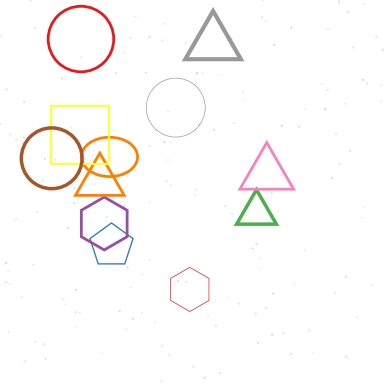[{"shape": "circle", "thickness": 2, "radius": 0.43, "center": [0.21, 0.899]}, {"shape": "hexagon", "thickness": 0.5, "radius": 0.29, "center": [0.493, 0.248]}, {"shape": "pentagon", "thickness": 1, "radius": 0.29, "center": [0.29, 0.362]}, {"shape": "triangle", "thickness": 2.5, "radius": 0.3, "center": [0.666, 0.448]}, {"shape": "hexagon", "thickness": 2, "radius": 0.34, "center": [0.271, 0.419]}, {"shape": "oval", "thickness": 2, "radius": 0.36, "center": [0.284, 0.592]}, {"shape": "triangle", "thickness": 2, "radius": 0.37, "center": [0.259, 0.529]}, {"shape": "square", "thickness": 1.5, "radius": 0.38, "center": [0.209, 0.65]}, {"shape": "circle", "thickness": 2.5, "radius": 0.39, "center": [0.134, 0.589]}, {"shape": "triangle", "thickness": 2, "radius": 0.4, "center": [0.693, 0.549]}, {"shape": "circle", "thickness": 0.5, "radius": 0.38, "center": [0.456, 0.721]}, {"shape": "triangle", "thickness": 3, "radius": 0.42, "center": [0.553, 0.888]}]